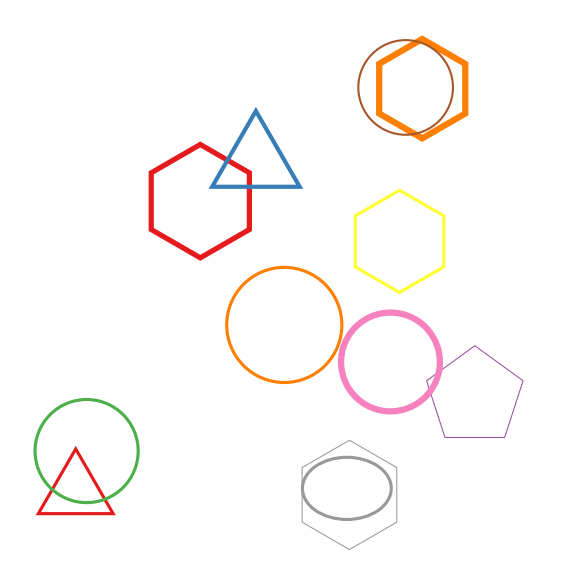[{"shape": "triangle", "thickness": 1.5, "radius": 0.37, "center": [0.131, 0.147]}, {"shape": "hexagon", "thickness": 2.5, "radius": 0.49, "center": [0.347, 0.651]}, {"shape": "triangle", "thickness": 2, "radius": 0.44, "center": [0.443, 0.719]}, {"shape": "circle", "thickness": 1.5, "radius": 0.45, "center": [0.15, 0.218]}, {"shape": "pentagon", "thickness": 0.5, "radius": 0.44, "center": [0.822, 0.313]}, {"shape": "hexagon", "thickness": 3, "radius": 0.43, "center": [0.731, 0.846]}, {"shape": "circle", "thickness": 1.5, "radius": 0.5, "center": [0.492, 0.436]}, {"shape": "hexagon", "thickness": 1.5, "radius": 0.44, "center": [0.692, 0.581]}, {"shape": "circle", "thickness": 1, "radius": 0.41, "center": [0.702, 0.848]}, {"shape": "circle", "thickness": 3, "radius": 0.43, "center": [0.676, 0.372]}, {"shape": "oval", "thickness": 1.5, "radius": 0.38, "center": [0.601, 0.153]}, {"shape": "hexagon", "thickness": 0.5, "radius": 0.47, "center": [0.605, 0.142]}]